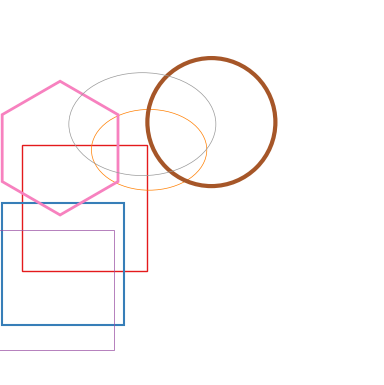[{"shape": "square", "thickness": 1, "radius": 0.81, "center": [0.219, 0.46]}, {"shape": "square", "thickness": 1.5, "radius": 0.8, "center": [0.163, 0.315]}, {"shape": "square", "thickness": 0.5, "radius": 0.78, "center": [0.142, 0.247]}, {"shape": "oval", "thickness": 0.5, "radius": 0.75, "center": [0.387, 0.611]}, {"shape": "circle", "thickness": 3, "radius": 0.83, "center": [0.549, 0.683]}, {"shape": "hexagon", "thickness": 2, "radius": 0.87, "center": [0.156, 0.615]}, {"shape": "oval", "thickness": 0.5, "radius": 0.95, "center": [0.37, 0.678]}]